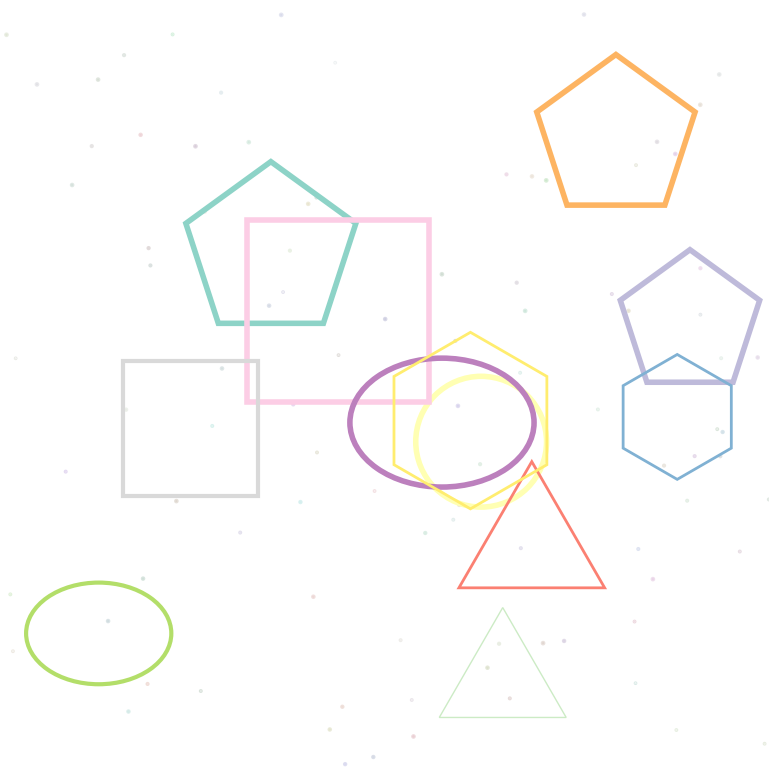[{"shape": "pentagon", "thickness": 2, "radius": 0.58, "center": [0.352, 0.674]}, {"shape": "circle", "thickness": 2, "radius": 0.42, "center": [0.625, 0.426]}, {"shape": "pentagon", "thickness": 2, "radius": 0.48, "center": [0.896, 0.581]}, {"shape": "triangle", "thickness": 1, "radius": 0.55, "center": [0.691, 0.291]}, {"shape": "hexagon", "thickness": 1, "radius": 0.41, "center": [0.88, 0.459]}, {"shape": "pentagon", "thickness": 2, "radius": 0.54, "center": [0.8, 0.821]}, {"shape": "oval", "thickness": 1.5, "radius": 0.47, "center": [0.128, 0.177]}, {"shape": "square", "thickness": 2, "radius": 0.59, "center": [0.439, 0.596]}, {"shape": "square", "thickness": 1.5, "radius": 0.44, "center": [0.247, 0.443]}, {"shape": "oval", "thickness": 2, "radius": 0.6, "center": [0.574, 0.451]}, {"shape": "triangle", "thickness": 0.5, "radius": 0.48, "center": [0.653, 0.116]}, {"shape": "hexagon", "thickness": 1, "radius": 0.57, "center": [0.611, 0.454]}]